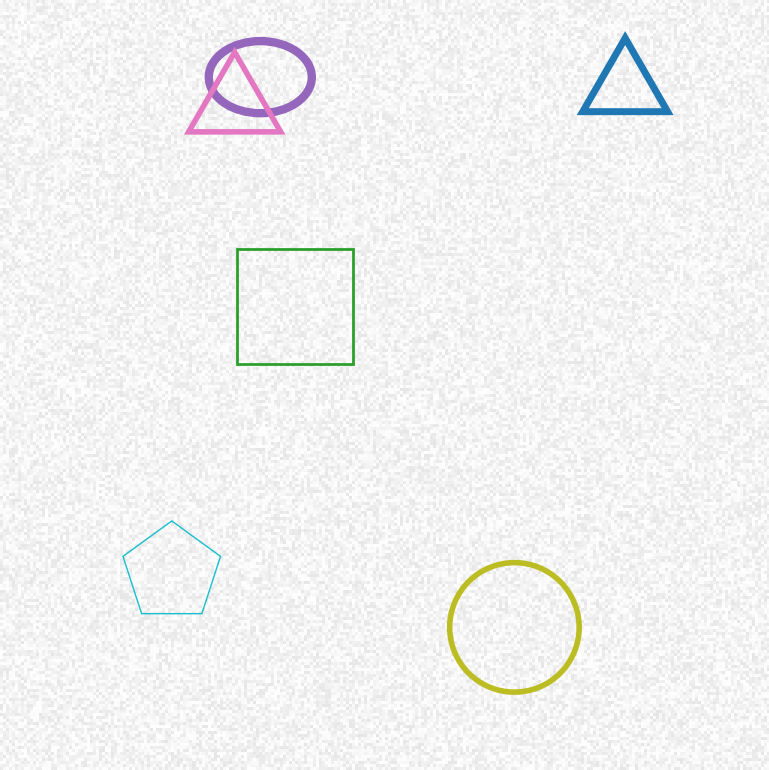[{"shape": "triangle", "thickness": 2.5, "radius": 0.32, "center": [0.812, 0.887]}, {"shape": "square", "thickness": 1, "radius": 0.37, "center": [0.383, 0.602]}, {"shape": "oval", "thickness": 3, "radius": 0.33, "center": [0.338, 0.9]}, {"shape": "triangle", "thickness": 2, "radius": 0.34, "center": [0.305, 0.863]}, {"shape": "circle", "thickness": 2, "radius": 0.42, "center": [0.668, 0.185]}, {"shape": "pentagon", "thickness": 0.5, "radius": 0.33, "center": [0.223, 0.257]}]